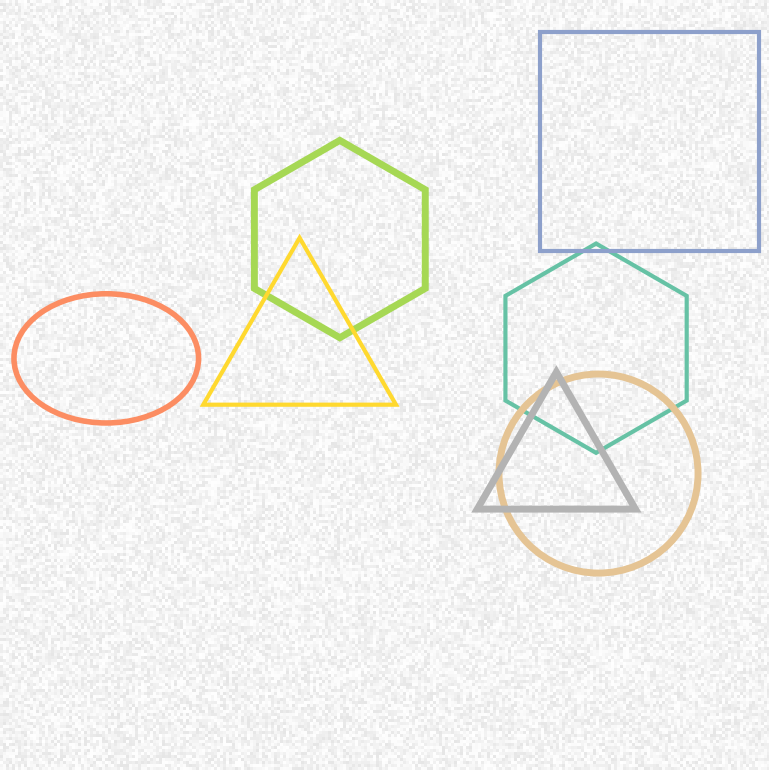[{"shape": "hexagon", "thickness": 1.5, "radius": 0.68, "center": [0.774, 0.548]}, {"shape": "oval", "thickness": 2, "radius": 0.6, "center": [0.138, 0.535]}, {"shape": "square", "thickness": 1.5, "radius": 0.71, "center": [0.843, 0.816]}, {"shape": "hexagon", "thickness": 2.5, "radius": 0.64, "center": [0.441, 0.69]}, {"shape": "triangle", "thickness": 1.5, "radius": 0.72, "center": [0.389, 0.547]}, {"shape": "circle", "thickness": 2.5, "radius": 0.65, "center": [0.777, 0.385]}, {"shape": "triangle", "thickness": 2.5, "radius": 0.59, "center": [0.723, 0.398]}]